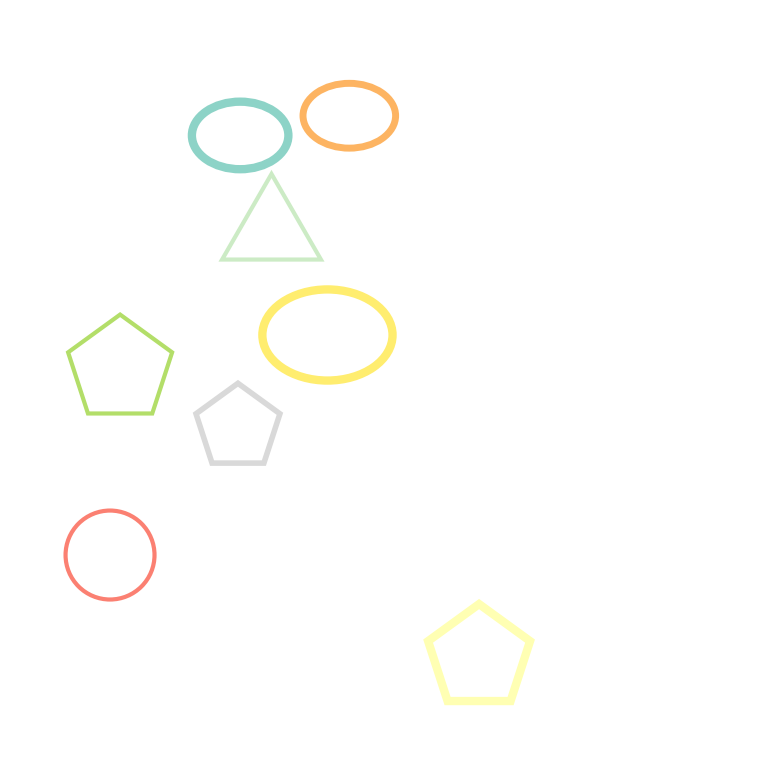[{"shape": "oval", "thickness": 3, "radius": 0.31, "center": [0.312, 0.824]}, {"shape": "pentagon", "thickness": 3, "radius": 0.35, "center": [0.622, 0.146]}, {"shape": "circle", "thickness": 1.5, "radius": 0.29, "center": [0.143, 0.279]}, {"shape": "oval", "thickness": 2.5, "radius": 0.3, "center": [0.454, 0.85]}, {"shape": "pentagon", "thickness": 1.5, "radius": 0.36, "center": [0.156, 0.52]}, {"shape": "pentagon", "thickness": 2, "radius": 0.29, "center": [0.309, 0.445]}, {"shape": "triangle", "thickness": 1.5, "radius": 0.37, "center": [0.353, 0.7]}, {"shape": "oval", "thickness": 3, "radius": 0.42, "center": [0.425, 0.565]}]